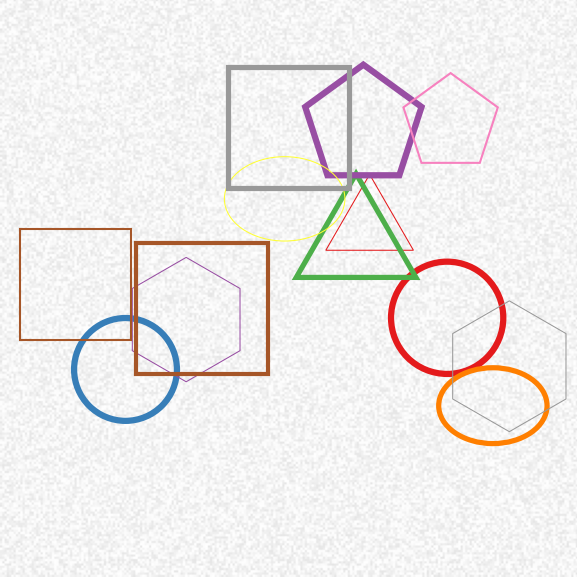[{"shape": "circle", "thickness": 3, "radius": 0.49, "center": [0.774, 0.449]}, {"shape": "triangle", "thickness": 0.5, "radius": 0.44, "center": [0.64, 0.61]}, {"shape": "circle", "thickness": 3, "radius": 0.45, "center": [0.217, 0.359]}, {"shape": "triangle", "thickness": 2.5, "radius": 0.6, "center": [0.617, 0.579]}, {"shape": "pentagon", "thickness": 3, "radius": 0.53, "center": [0.629, 0.781]}, {"shape": "hexagon", "thickness": 0.5, "radius": 0.54, "center": [0.322, 0.446]}, {"shape": "oval", "thickness": 2.5, "radius": 0.47, "center": [0.853, 0.297]}, {"shape": "oval", "thickness": 0.5, "radius": 0.52, "center": [0.493, 0.655]}, {"shape": "square", "thickness": 2, "radius": 0.57, "center": [0.35, 0.465]}, {"shape": "square", "thickness": 1, "radius": 0.48, "center": [0.131, 0.506]}, {"shape": "pentagon", "thickness": 1, "radius": 0.43, "center": [0.78, 0.787]}, {"shape": "hexagon", "thickness": 0.5, "radius": 0.57, "center": [0.882, 0.365]}, {"shape": "square", "thickness": 2.5, "radius": 0.52, "center": [0.5, 0.778]}]